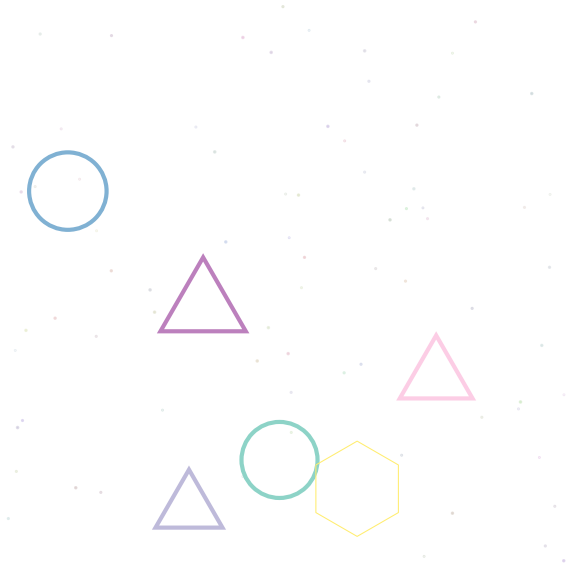[{"shape": "circle", "thickness": 2, "radius": 0.33, "center": [0.484, 0.203]}, {"shape": "triangle", "thickness": 2, "radius": 0.33, "center": [0.327, 0.119]}, {"shape": "circle", "thickness": 2, "radius": 0.34, "center": [0.117, 0.668]}, {"shape": "triangle", "thickness": 2, "radius": 0.36, "center": [0.755, 0.346]}, {"shape": "triangle", "thickness": 2, "radius": 0.43, "center": [0.352, 0.468]}, {"shape": "hexagon", "thickness": 0.5, "radius": 0.41, "center": [0.618, 0.153]}]